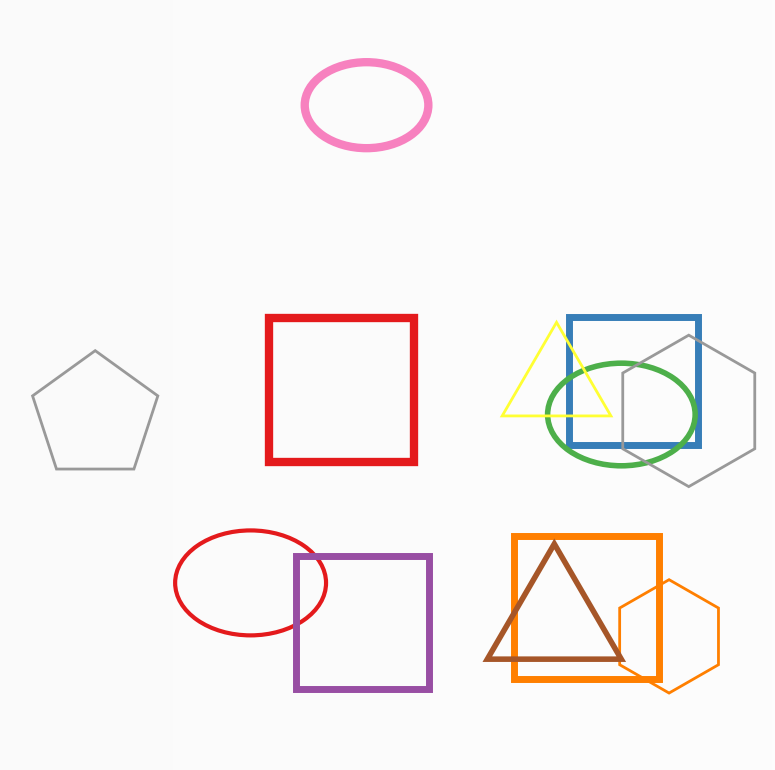[{"shape": "oval", "thickness": 1.5, "radius": 0.49, "center": [0.323, 0.243]}, {"shape": "square", "thickness": 3, "radius": 0.47, "center": [0.44, 0.494]}, {"shape": "square", "thickness": 2.5, "radius": 0.42, "center": [0.817, 0.505]}, {"shape": "oval", "thickness": 2, "radius": 0.48, "center": [0.802, 0.462]}, {"shape": "square", "thickness": 2.5, "radius": 0.43, "center": [0.468, 0.191]}, {"shape": "square", "thickness": 2.5, "radius": 0.47, "center": [0.757, 0.211]}, {"shape": "hexagon", "thickness": 1, "radius": 0.37, "center": [0.863, 0.174]}, {"shape": "triangle", "thickness": 1, "radius": 0.41, "center": [0.718, 0.5]}, {"shape": "triangle", "thickness": 2, "radius": 0.5, "center": [0.715, 0.194]}, {"shape": "oval", "thickness": 3, "radius": 0.4, "center": [0.473, 0.863]}, {"shape": "hexagon", "thickness": 1, "radius": 0.49, "center": [0.889, 0.466]}, {"shape": "pentagon", "thickness": 1, "radius": 0.42, "center": [0.123, 0.46]}]